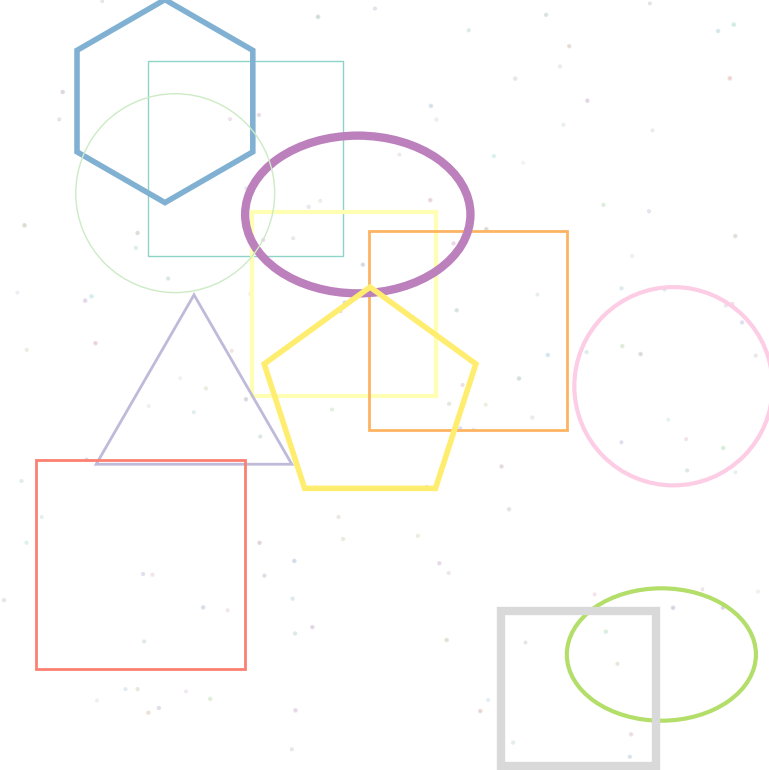[{"shape": "square", "thickness": 0.5, "radius": 0.63, "center": [0.319, 0.794]}, {"shape": "square", "thickness": 1.5, "radius": 0.6, "center": [0.447, 0.606]}, {"shape": "triangle", "thickness": 1, "radius": 0.73, "center": [0.252, 0.47]}, {"shape": "square", "thickness": 1, "radius": 0.68, "center": [0.183, 0.267]}, {"shape": "hexagon", "thickness": 2, "radius": 0.66, "center": [0.214, 0.869]}, {"shape": "square", "thickness": 1, "radius": 0.64, "center": [0.607, 0.571]}, {"shape": "oval", "thickness": 1.5, "radius": 0.61, "center": [0.859, 0.15]}, {"shape": "circle", "thickness": 1.5, "radius": 0.64, "center": [0.875, 0.498]}, {"shape": "square", "thickness": 3, "radius": 0.5, "center": [0.752, 0.106]}, {"shape": "oval", "thickness": 3, "radius": 0.73, "center": [0.465, 0.721]}, {"shape": "circle", "thickness": 0.5, "radius": 0.65, "center": [0.228, 0.749]}, {"shape": "pentagon", "thickness": 2, "radius": 0.72, "center": [0.481, 0.483]}]